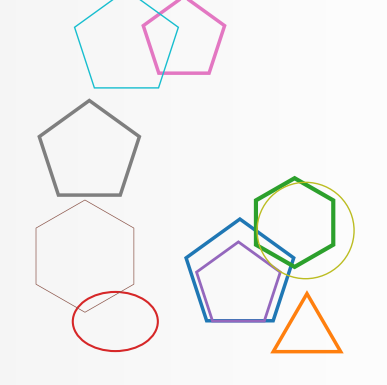[{"shape": "pentagon", "thickness": 2.5, "radius": 0.73, "center": [0.619, 0.285]}, {"shape": "triangle", "thickness": 2.5, "radius": 0.5, "center": [0.792, 0.137]}, {"shape": "hexagon", "thickness": 3, "radius": 0.58, "center": [0.76, 0.422]}, {"shape": "oval", "thickness": 1.5, "radius": 0.55, "center": [0.298, 0.165]}, {"shape": "pentagon", "thickness": 2, "radius": 0.57, "center": [0.615, 0.258]}, {"shape": "hexagon", "thickness": 0.5, "radius": 0.73, "center": [0.219, 0.335]}, {"shape": "pentagon", "thickness": 2.5, "radius": 0.55, "center": [0.475, 0.899]}, {"shape": "pentagon", "thickness": 2.5, "radius": 0.68, "center": [0.231, 0.603]}, {"shape": "circle", "thickness": 1, "radius": 0.63, "center": [0.789, 0.401]}, {"shape": "pentagon", "thickness": 1, "radius": 0.7, "center": [0.326, 0.886]}]